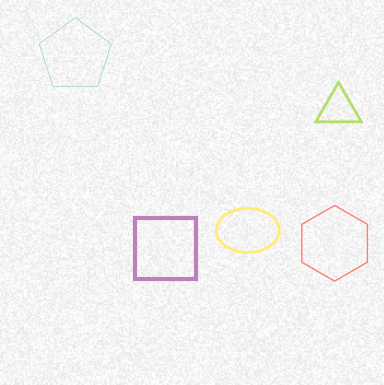[{"shape": "pentagon", "thickness": 0.5, "radius": 0.49, "center": [0.195, 0.856]}, {"shape": "hexagon", "thickness": 1, "radius": 0.49, "center": [0.869, 0.368]}, {"shape": "triangle", "thickness": 2, "radius": 0.34, "center": [0.879, 0.718]}, {"shape": "square", "thickness": 3, "radius": 0.39, "center": [0.429, 0.355]}, {"shape": "oval", "thickness": 2, "radius": 0.41, "center": [0.644, 0.402]}]